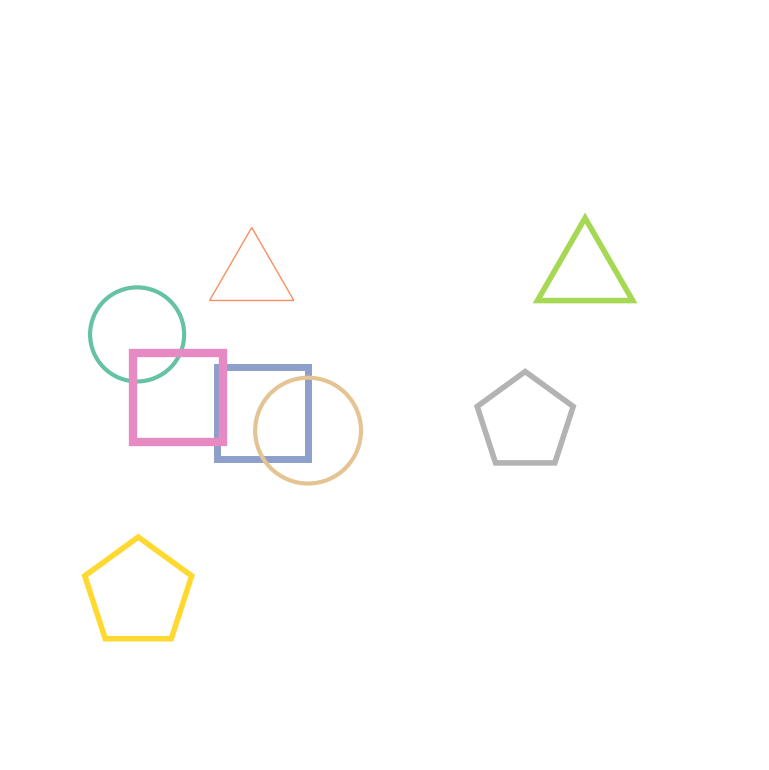[{"shape": "circle", "thickness": 1.5, "radius": 0.31, "center": [0.178, 0.566]}, {"shape": "triangle", "thickness": 0.5, "radius": 0.32, "center": [0.327, 0.641]}, {"shape": "square", "thickness": 2.5, "radius": 0.3, "center": [0.341, 0.464]}, {"shape": "square", "thickness": 3, "radius": 0.29, "center": [0.231, 0.484]}, {"shape": "triangle", "thickness": 2, "radius": 0.36, "center": [0.76, 0.645]}, {"shape": "pentagon", "thickness": 2, "radius": 0.36, "center": [0.18, 0.23]}, {"shape": "circle", "thickness": 1.5, "radius": 0.34, "center": [0.4, 0.441]}, {"shape": "pentagon", "thickness": 2, "radius": 0.33, "center": [0.682, 0.452]}]